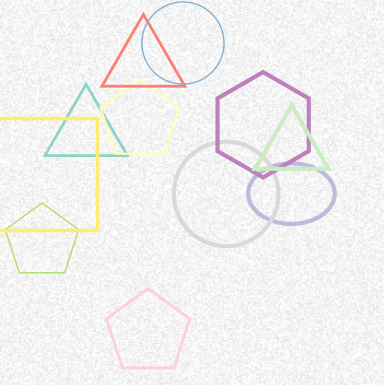[{"shape": "triangle", "thickness": 2, "radius": 0.62, "center": [0.224, 0.658]}, {"shape": "pentagon", "thickness": 1.5, "radius": 0.54, "center": [0.363, 0.687]}, {"shape": "oval", "thickness": 3, "radius": 0.56, "center": [0.757, 0.497]}, {"shape": "triangle", "thickness": 2, "radius": 0.62, "center": [0.373, 0.838]}, {"shape": "circle", "thickness": 1, "radius": 0.53, "center": [0.475, 0.888]}, {"shape": "pentagon", "thickness": 1, "radius": 0.5, "center": [0.109, 0.373]}, {"shape": "pentagon", "thickness": 2, "radius": 0.57, "center": [0.385, 0.137]}, {"shape": "circle", "thickness": 3, "radius": 0.68, "center": [0.587, 0.496]}, {"shape": "hexagon", "thickness": 3, "radius": 0.68, "center": [0.683, 0.676]}, {"shape": "triangle", "thickness": 3, "radius": 0.55, "center": [0.758, 0.617]}, {"shape": "square", "thickness": 2.5, "radius": 0.73, "center": [0.106, 0.548]}]